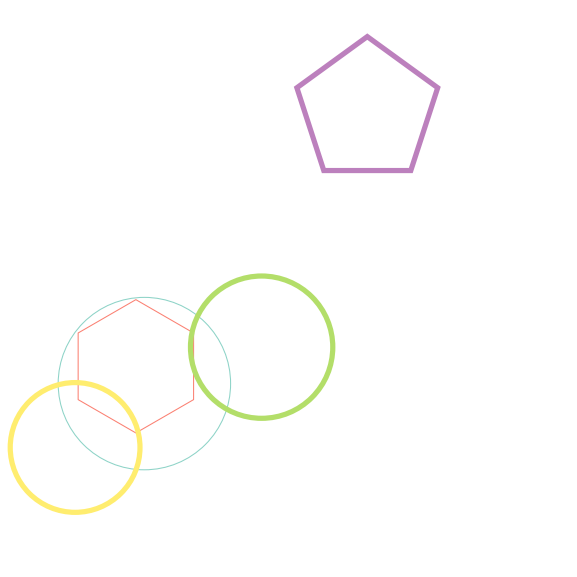[{"shape": "circle", "thickness": 0.5, "radius": 0.75, "center": [0.25, 0.335]}, {"shape": "hexagon", "thickness": 0.5, "radius": 0.58, "center": [0.235, 0.365]}, {"shape": "circle", "thickness": 2.5, "radius": 0.62, "center": [0.453, 0.398]}, {"shape": "pentagon", "thickness": 2.5, "radius": 0.64, "center": [0.636, 0.808]}, {"shape": "circle", "thickness": 2.5, "radius": 0.56, "center": [0.13, 0.224]}]